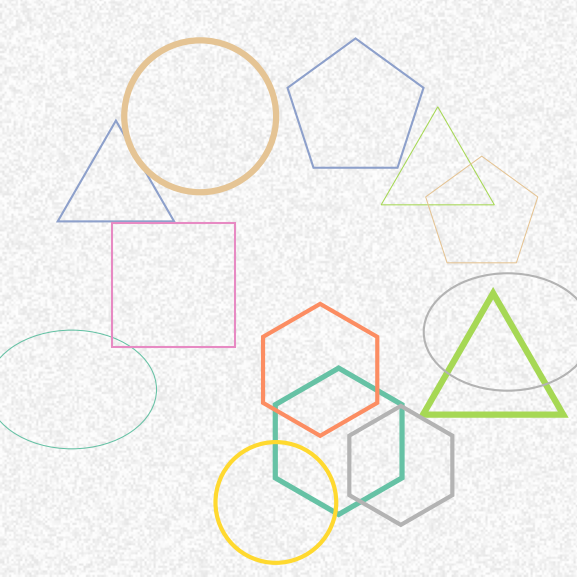[{"shape": "hexagon", "thickness": 2.5, "radius": 0.63, "center": [0.586, 0.235]}, {"shape": "oval", "thickness": 0.5, "radius": 0.73, "center": [0.124, 0.325]}, {"shape": "hexagon", "thickness": 2, "radius": 0.57, "center": [0.554, 0.359]}, {"shape": "pentagon", "thickness": 1, "radius": 0.62, "center": [0.616, 0.809]}, {"shape": "triangle", "thickness": 1, "radius": 0.58, "center": [0.201, 0.674]}, {"shape": "square", "thickness": 1, "radius": 0.53, "center": [0.3, 0.506]}, {"shape": "triangle", "thickness": 0.5, "radius": 0.57, "center": [0.758, 0.701]}, {"shape": "triangle", "thickness": 3, "radius": 0.7, "center": [0.854, 0.351]}, {"shape": "circle", "thickness": 2, "radius": 0.52, "center": [0.478, 0.129]}, {"shape": "circle", "thickness": 3, "radius": 0.66, "center": [0.347, 0.798]}, {"shape": "pentagon", "thickness": 0.5, "radius": 0.51, "center": [0.834, 0.627]}, {"shape": "oval", "thickness": 1, "radius": 0.73, "center": [0.879, 0.424]}, {"shape": "hexagon", "thickness": 2, "radius": 0.52, "center": [0.694, 0.193]}]